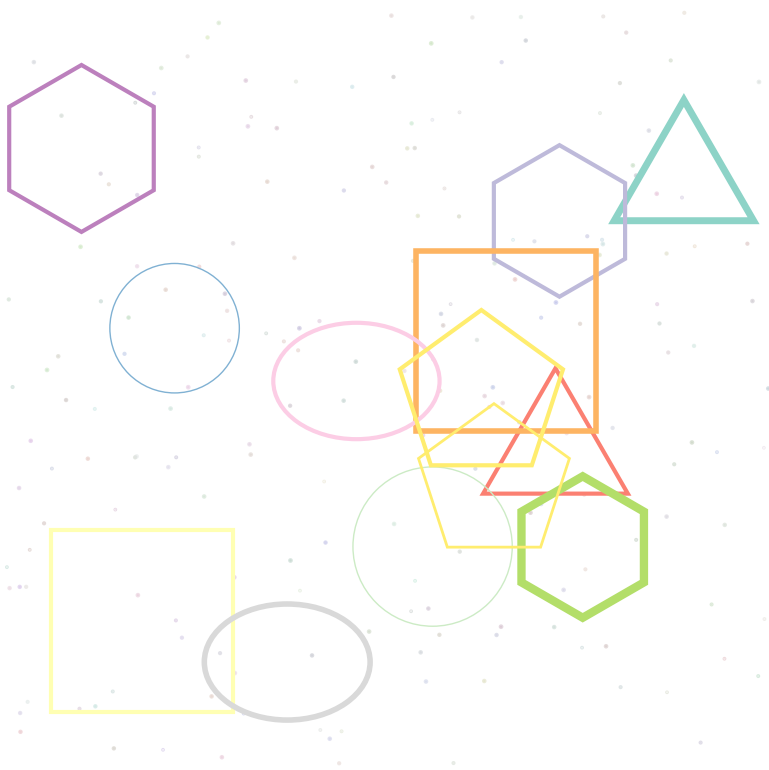[{"shape": "triangle", "thickness": 2.5, "radius": 0.52, "center": [0.888, 0.766]}, {"shape": "square", "thickness": 1.5, "radius": 0.59, "center": [0.185, 0.194]}, {"shape": "hexagon", "thickness": 1.5, "radius": 0.49, "center": [0.727, 0.713]}, {"shape": "triangle", "thickness": 1.5, "radius": 0.54, "center": [0.721, 0.413]}, {"shape": "circle", "thickness": 0.5, "radius": 0.42, "center": [0.227, 0.574]}, {"shape": "square", "thickness": 2, "radius": 0.58, "center": [0.657, 0.557]}, {"shape": "hexagon", "thickness": 3, "radius": 0.46, "center": [0.757, 0.29]}, {"shape": "oval", "thickness": 1.5, "radius": 0.54, "center": [0.463, 0.505]}, {"shape": "oval", "thickness": 2, "radius": 0.54, "center": [0.373, 0.14]}, {"shape": "hexagon", "thickness": 1.5, "radius": 0.54, "center": [0.106, 0.807]}, {"shape": "circle", "thickness": 0.5, "radius": 0.52, "center": [0.562, 0.29]}, {"shape": "pentagon", "thickness": 1, "radius": 0.52, "center": [0.642, 0.373]}, {"shape": "pentagon", "thickness": 1.5, "radius": 0.56, "center": [0.625, 0.486]}]